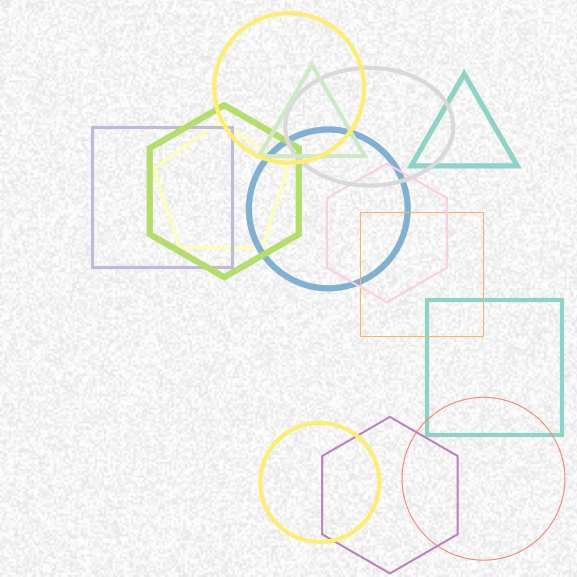[{"shape": "triangle", "thickness": 2.5, "radius": 0.53, "center": [0.804, 0.765]}, {"shape": "square", "thickness": 2, "radius": 0.58, "center": [0.856, 0.363]}, {"shape": "pentagon", "thickness": 1.5, "radius": 0.61, "center": [0.383, 0.669]}, {"shape": "square", "thickness": 1.5, "radius": 0.61, "center": [0.28, 0.659]}, {"shape": "circle", "thickness": 0.5, "radius": 0.71, "center": [0.837, 0.17]}, {"shape": "circle", "thickness": 3, "radius": 0.69, "center": [0.568, 0.637]}, {"shape": "square", "thickness": 0.5, "radius": 0.53, "center": [0.73, 0.525]}, {"shape": "hexagon", "thickness": 3, "radius": 0.75, "center": [0.388, 0.668]}, {"shape": "hexagon", "thickness": 1, "radius": 0.6, "center": [0.67, 0.596]}, {"shape": "oval", "thickness": 2, "radius": 0.73, "center": [0.639, 0.78]}, {"shape": "hexagon", "thickness": 1, "radius": 0.68, "center": [0.675, 0.142]}, {"shape": "triangle", "thickness": 2, "radius": 0.53, "center": [0.54, 0.781]}, {"shape": "circle", "thickness": 2, "radius": 0.52, "center": [0.554, 0.164]}, {"shape": "circle", "thickness": 2, "radius": 0.65, "center": [0.501, 0.847]}]